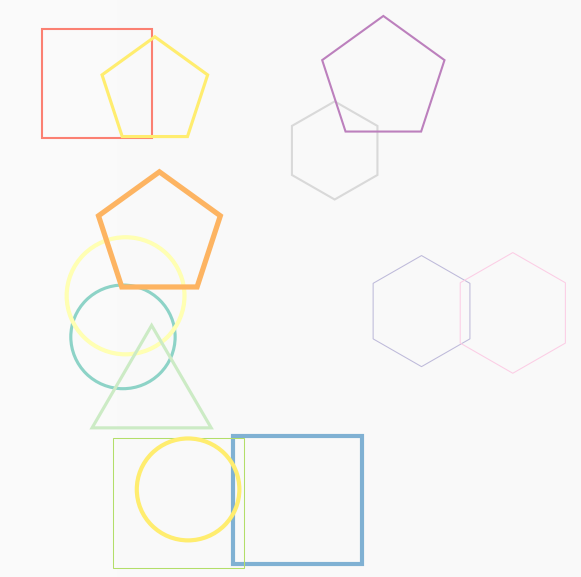[{"shape": "circle", "thickness": 1.5, "radius": 0.45, "center": [0.212, 0.416]}, {"shape": "circle", "thickness": 2, "radius": 0.51, "center": [0.216, 0.487]}, {"shape": "hexagon", "thickness": 0.5, "radius": 0.48, "center": [0.725, 0.46]}, {"shape": "square", "thickness": 1, "radius": 0.47, "center": [0.167, 0.855]}, {"shape": "square", "thickness": 2, "radius": 0.55, "center": [0.511, 0.134]}, {"shape": "pentagon", "thickness": 2.5, "radius": 0.55, "center": [0.274, 0.591]}, {"shape": "square", "thickness": 0.5, "radius": 0.56, "center": [0.307, 0.128]}, {"shape": "hexagon", "thickness": 0.5, "radius": 0.52, "center": [0.882, 0.457]}, {"shape": "hexagon", "thickness": 1, "radius": 0.42, "center": [0.576, 0.739]}, {"shape": "pentagon", "thickness": 1, "radius": 0.55, "center": [0.66, 0.861]}, {"shape": "triangle", "thickness": 1.5, "radius": 0.59, "center": [0.261, 0.317]}, {"shape": "pentagon", "thickness": 1.5, "radius": 0.48, "center": [0.266, 0.84]}, {"shape": "circle", "thickness": 2, "radius": 0.44, "center": [0.324, 0.152]}]